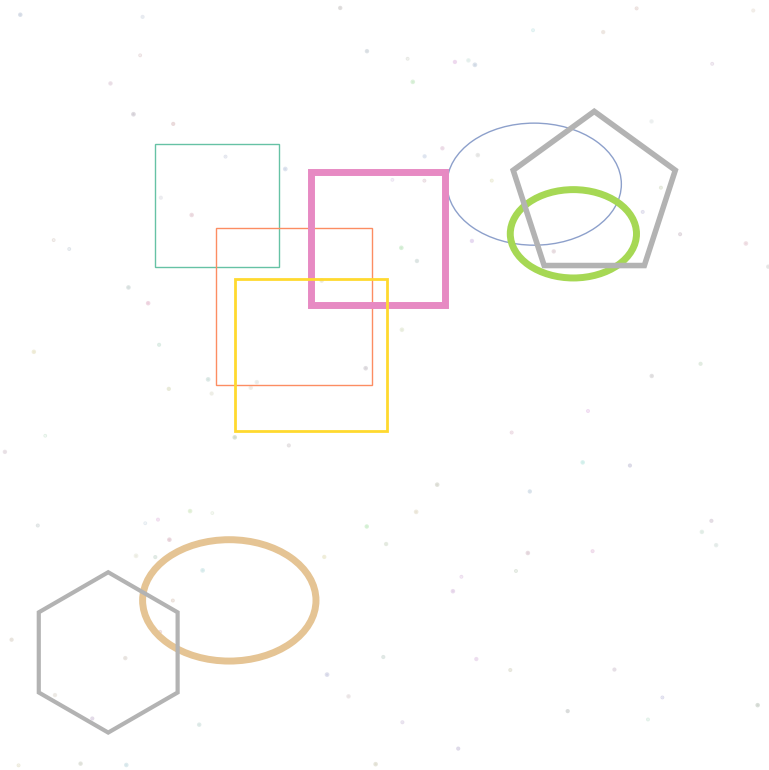[{"shape": "square", "thickness": 0.5, "radius": 0.4, "center": [0.282, 0.733]}, {"shape": "square", "thickness": 0.5, "radius": 0.51, "center": [0.382, 0.602]}, {"shape": "oval", "thickness": 0.5, "radius": 0.57, "center": [0.694, 0.761]}, {"shape": "square", "thickness": 2.5, "radius": 0.43, "center": [0.491, 0.69]}, {"shape": "oval", "thickness": 2.5, "radius": 0.41, "center": [0.745, 0.696]}, {"shape": "square", "thickness": 1, "radius": 0.49, "center": [0.404, 0.539]}, {"shape": "oval", "thickness": 2.5, "radius": 0.56, "center": [0.298, 0.22]}, {"shape": "pentagon", "thickness": 2, "radius": 0.55, "center": [0.772, 0.745]}, {"shape": "hexagon", "thickness": 1.5, "radius": 0.52, "center": [0.141, 0.153]}]